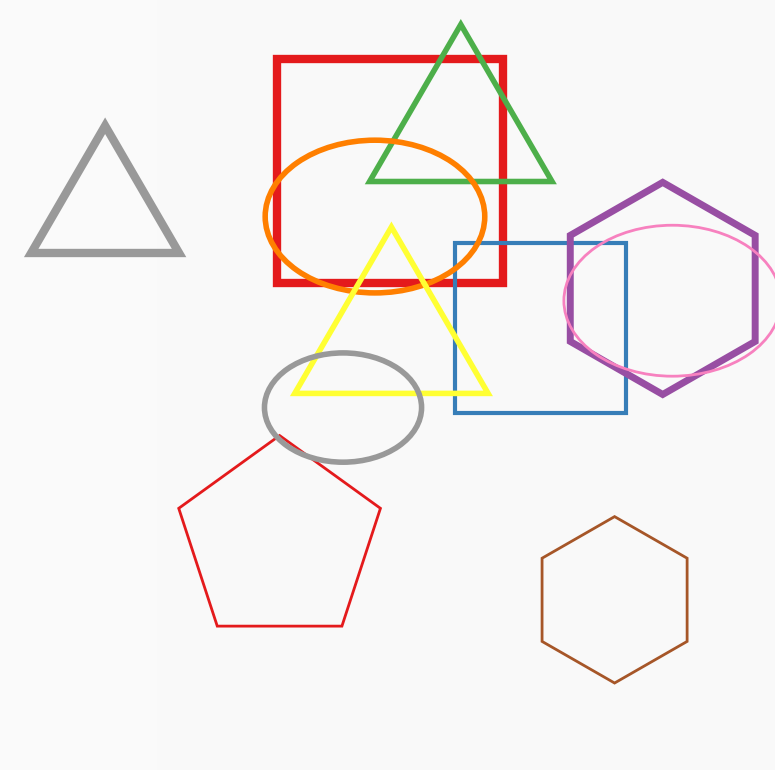[{"shape": "pentagon", "thickness": 1, "radius": 0.68, "center": [0.361, 0.298]}, {"shape": "square", "thickness": 3, "radius": 0.73, "center": [0.503, 0.778]}, {"shape": "square", "thickness": 1.5, "radius": 0.55, "center": [0.697, 0.574]}, {"shape": "triangle", "thickness": 2, "radius": 0.68, "center": [0.595, 0.832]}, {"shape": "hexagon", "thickness": 2.5, "radius": 0.69, "center": [0.855, 0.625]}, {"shape": "oval", "thickness": 2, "radius": 0.71, "center": [0.484, 0.719]}, {"shape": "triangle", "thickness": 2, "radius": 0.72, "center": [0.505, 0.561]}, {"shape": "hexagon", "thickness": 1, "radius": 0.54, "center": [0.793, 0.221]}, {"shape": "oval", "thickness": 1, "radius": 0.7, "center": [0.868, 0.609]}, {"shape": "oval", "thickness": 2, "radius": 0.51, "center": [0.443, 0.471]}, {"shape": "triangle", "thickness": 3, "radius": 0.55, "center": [0.136, 0.727]}]